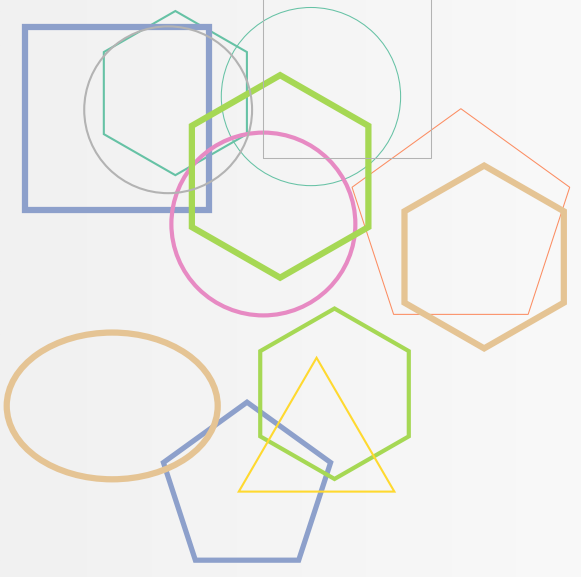[{"shape": "circle", "thickness": 0.5, "radius": 0.77, "center": [0.535, 0.832]}, {"shape": "hexagon", "thickness": 1, "radius": 0.71, "center": [0.302, 0.838]}, {"shape": "pentagon", "thickness": 0.5, "radius": 0.98, "center": [0.793, 0.614]}, {"shape": "square", "thickness": 3, "radius": 0.79, "center": [0.201, 0.794]}, {"shape": "pentagon", "thickness": 2.5, "radius": 0.76, "center": [0.425, 0.151]}, {"shape": "circle", "thickness": 2, "radius": 0.79, "center": [0.453, 0.611]}, {"shape": "hexagon", "thickness": 3, "radius": 0.88, "center": [0.482, 0.694]}, {"shape": "hexagon", "thickness": 2, "radius": 0.74, "center": [0.576, 0.317]}, {"shape": "triangle", "thickness": 1, "radius": 0.77, "center": [0.545, 0.225]}, {"shape": "hexagon", "thickness": 3, "radius": 0.79, "center": [0.833, 0.554]}, {"shape": "oval", "thickness": 3, "radius": 0.91, "center": [0.193, 0.296]}, {"shape": "square", "thickness": 0.5, "radius": 0.72, "center": [0.598, 0.87]}, {"shape": "circle", "thickness": 1, "radius": 0.72, "center": [0.289, 0.809]}]